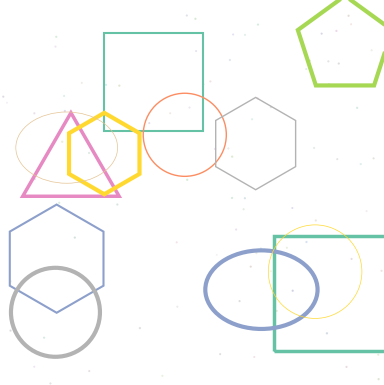[{"shape": "square", "thickness": 2.5, "radius": 0.75, "center": [0.862, 0.238]}, {"shape": "square", "thickness": 1.5, "radius": 0.64, "center": [0.399, 0.787]}, {"shape": "circle", "thickness": 1, "radius": 0.54, "center": [0.48, 0.65]}, {"shape": "hexagon", "thickness": 1.5, "radius": 0.7, "center": [0.147, 0.328]}, {"shape": "oval", "thickness": 3, "radius": 0.73, "center": [0.679, 0.248]}, {"shape": "triangle", "thickness": 2.5, "radius": 0.72, "center": [0.184, 0.563]}, {"shape": "pentagon", "thickness": 3, "radius": 0.64, "center": [0.896, 0.882]}, {"shape": "hexagon", "thickness": 3, "radius": 0.53, "center": [0.271, 0.601]}, {"shape": "circle", "thickness": 0.5, "radius": 0.61, "center": [0.818, 0.294]}, {"shape": "oval", "thickness": 0.5, "radius": 0.66, "center": [0.173, 0.617]}, {"shape": "hexagon", "thickness": 1, "radius": 0.6, "center": [0.664, 0.627]}, {"shape": "circle", "thickness": 3, "radius": 0.58, "center": [0.144, 0.189]}]